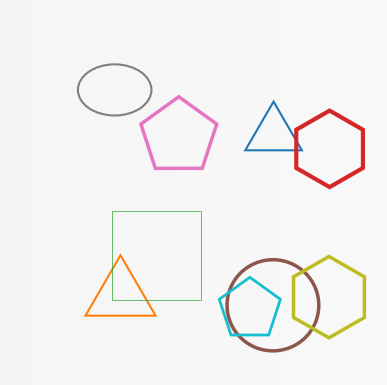[{"shape": "triangle", "thickness": 1.5, "radius": 0.42, "center": [0.706, 0.652]}, {"shape": "triangle", "thickness": 1.5, "radius": 0.52, "center": [0.311, 0.232]}, {"shape": "square", "thickness": 0.5, "radius": 0.57, "center": [0.404, 0.337]}, {"shape": "hexagon", "thickness": 3, "radius": 0.5, "center": [0.851, 0.613]}, {"shape": "circle", "thickness": 2.5, "radius": 0.59, "center": [0.704, 0.207]}, {"shape": "pentagon", "thickness": 2.5, "radius": 0.51, "center": [0.461, 0.646]}, {"shape": "oval", "thickness": 1.5, "radius": 0.47, "center": [0.296, 0.766]}, {"shape": "hexagon", "thickness": 2.5, "radius": 0.53, "center": [0.849, 0.228]}, {"shape": "pentagon", "thickness": 2, "radius": 0.41, "center": [0.645, 0.197]}]